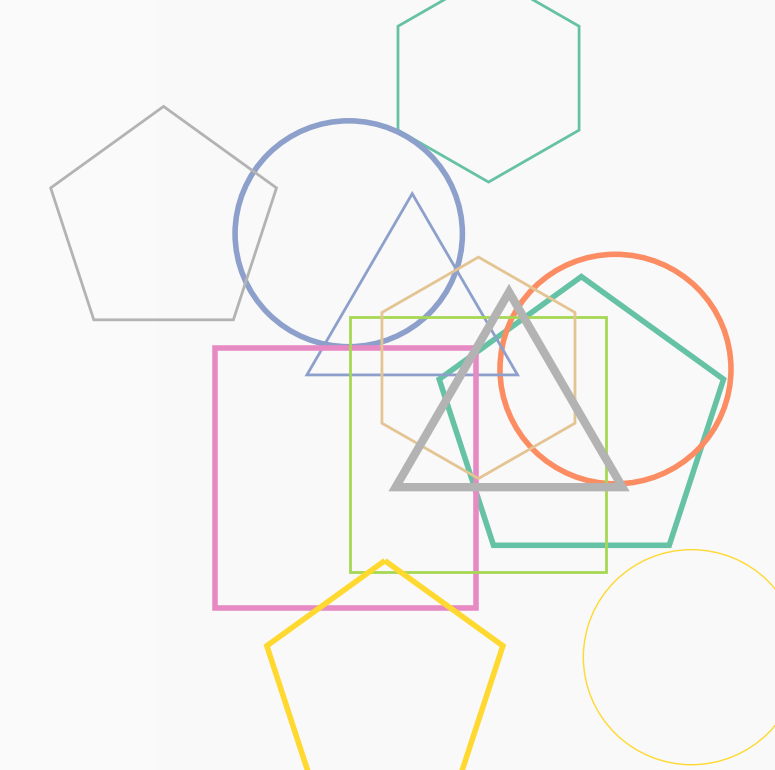[{"shape": "hexagon", "thickness": 1, "radius": 0.67, "center": [0.63, 0.898]}, {"shape": "pentagon", "thickness": 2, "radius": 0.96, "center": [0.75, 0.448]}, {"shape": "circle", "thickness": 2, "radius": 0.75, "center": [0.794, 0.521]}, {"shape": "circle", "thickness": 2, "radius": 0.73, "center": [0.45, 0.696]}, {"shape": "triangle", "thickness": 1, "radius": 0.78, "center": [0.532, 0.592]}, {"shape": "square", "thickness": 2, "radius": 0.84, "center": [0.446, 0.379]}, {"shape": "square", "thickness": 1, "radius": 0.83, "center": [0.617, 0.422]}, {"shape": "pentagon", "thickness": 2, "radius": 0.8, "center": [0.497, 0.112]}, {"shape": "circle", "thickness": 0.5, "radius": 0.7, "center": [0.892, 0.147]}, {"shape": "hexagon", "thickness": 1, "radius": 0.72, "center": [0.617, 0.522]}, {"shape": "triangle", "thickness": 3, "radius": 0.84, "center": [0.657, 0.452]}, {"shape": "pentagon", "thickness": 1, "radius": 0.77, "center": [0.211, 0.709]}]